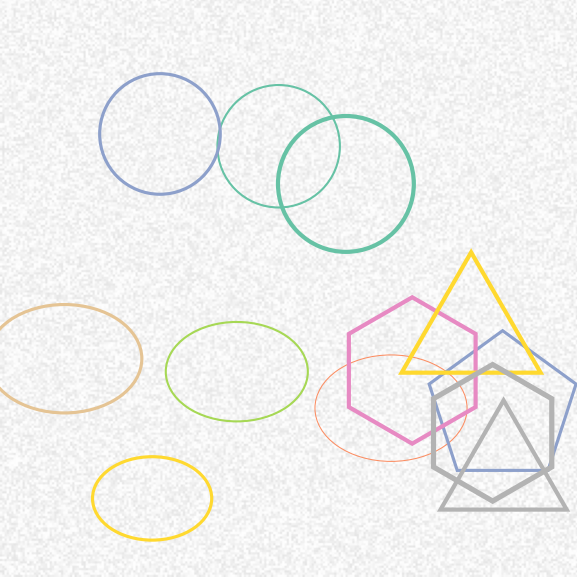[{"shape": "circle", "thickness": 2, "radius": 0.59, "center": [0.599, 0.681]}, {"shape": "circle", "thickness": 1, "radius": 0.53, "center": [0.483, 0.746]}, {"shape": "oval", "thickness": 0.5, "radius": 0.66, "center": [0.677, 0.292]}, {"shape": "pentagon", "thickness": 1.5, "radius": 0.67, "center": [0.87, 0.293]}, {"shape": "circle", "thickness": 1.5, "radius": 0.52, "center": [0.277, 0.767]}, {"shape": "hexagon", "thickness": 2, "radius": 0.63, "center": [0.714, 0.358]}, {"shape": "oval", "thickness": 1, "radius": 0.61, "center": [0.41, 0.356]}, {"shape": "triangle", "thickness": 2, "radius": 0.69, "center": [0.816, 0.423]}, {"shape": "oval", "thickness": 1.5, "radius": 0.52, "center": [0.263, 0.136]}, {"shape": "oval", "thickness": 1.5, "radius": 0.67, "center": [0.111, 0.378]}, {"shape": "triangle", "thickness": 2, "radius": 0.63, "center": [0.872, 0.18]}, {"shape": "hexagon", "thickness": 2.5, "radius": 0.59, "center": [0.853, 0.25]}]